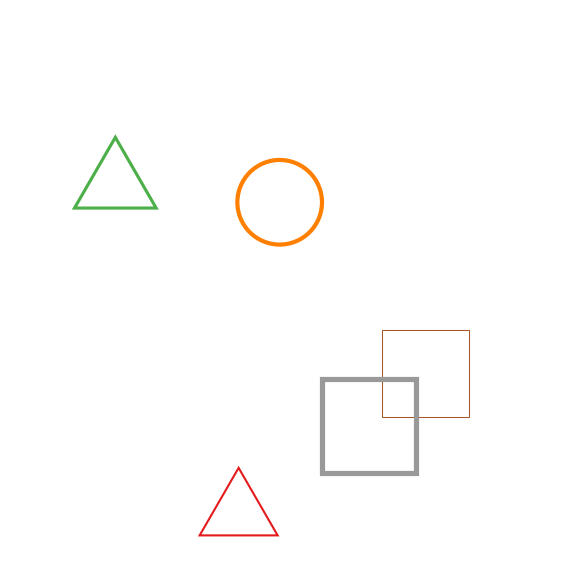[{"shape": "triangle", "thickness": 1, "radius": 0.39, "center": [0.413, 0.111]}, {"shape": "triangle", "thickness": 1.5, "radius": 0.41, "center": [0.2, 0.68]}, {"shape": "circle", "thickness": 2, "radius": 0.37, "center": [0.484, 0.649]}, {"shape": "square", "thickness": 0.5, "radius": 0.38, "center": [0.736, 0.352]}, {"shape": "square", "thickness": 2.5, "radius": 0.41, "center": [0.639, 0.262]}]